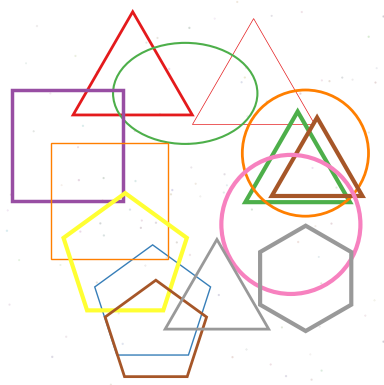[{"shape": "triangle", "thickness": 0.5, "radius": 0.92, "center": [0.659, 0.768]}, {"shape": "triangle", "thickness": 2, "radius": 0.89, "center": [0.345, 0.791]}, {"shape": "pentagon", "thickness": 1, "radius": 0.79, "center": [0.396, 0.206]}, {"shape": "oval", "thickness": 1.5, "radius": 0.94, "center": [0.481, 0.757]}, {"shape": "triangle", "thickness": 3, "radius": 0.78, "center": [0.773, 0.553]}, {"shape": "square", "thickness": 2.5, "radius": 0.72, "center": [0.175, 0.623]}, {"shape": "square", "thickness": 1, "radius": 0.76, "center": [0.284, 0.479]}, {"shape": "circle", "thickness": 2, "radius": 0.82, "center": [0.793, 0.602]}, {"shape": "pentagon", "thickness": 3, "radius": 0.84, "center": [0.325, 0.33]}, {"shape": "pentagon", "thickness": 2, "radius": 0.69, "center": [0.405, 0.134]}, {"shape": "triangle", "thickness": 3, "radius": 0.68, "center": [0.824, 0.559]}, {"shape": "circle", "thickness": 3, "radius": 0.9, "center": [0.756, 0.417]}, {"shape": "triangle", "thickness": 2, "radius": 0.78, "center": [0.563, 0.223]}, {"shape": "hexagon", "thickness": 3, "radius": 0.68, "center": [0.794, 0.277]}]